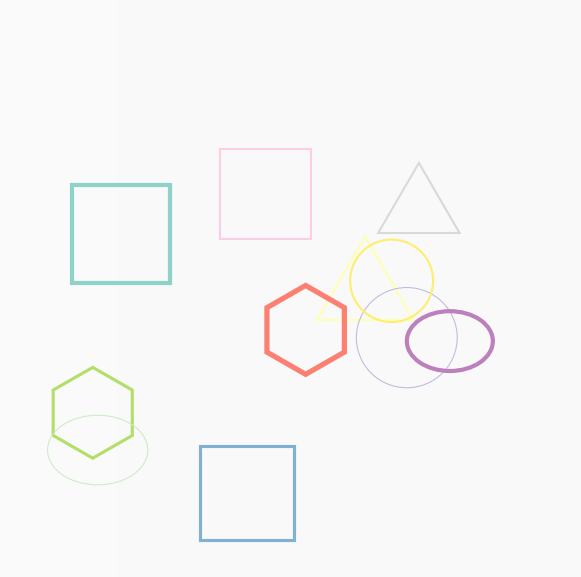[{"shape": "square", "thickness": 2, "radius": 0.42, "center": [0.208, 0.594]}, {"shape": "triangle", "thickness": 1, "radius": 0.48, "center": [0.628, 0.493]}, {"shape": "circle", "thickness": 0.5, "radius": 0.43, "center": [0.7, 0.414]}, {"shape": "hexagon", "thickness": 2.5, "radius": 0.38, "center": [0.526, 0.428]}, {"shape": "square", "thickness": 1.5, "radius": 0.4, "center": [0.425, 0.146]}, {"shape": "hexagon", "thickness": 1.5, "radius": 0.39, "center": [0.16, 0.284]}, {"shape": "square", "thickness": 1, "radius": 0.39, "center": [0.456, 0.662]}, {"shape": "triangle", "thickness": 1, "radius": 0.4, "center": [0.721, 0.636]}, {"shape": "oval", "thickness": 2, "radius": 0.37, "center": [0.774, 0.408]}, {"shape": "oval", "thickness": 0.5, "radius": 0.43, "center": [0.168, 0.22]}, {"shape": "circle", "thickness": 1, "radius": 0.36, "center": [0.674, 0.513]}]